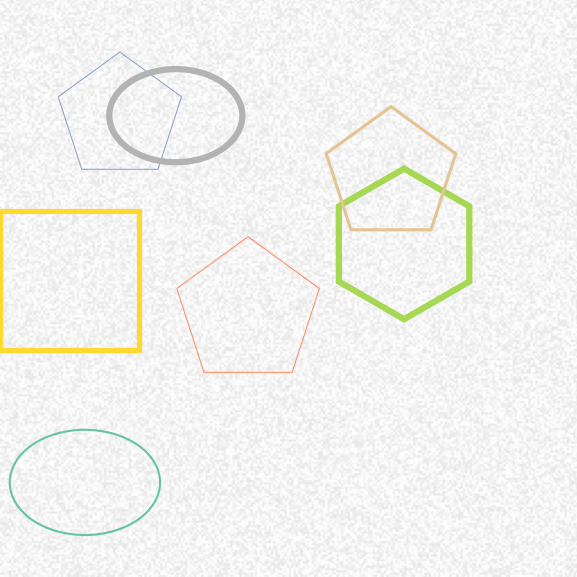[{"shape": "oval", "thickness": 1, "radius": 0.65, "center": [0.147, 0.164]}, {"shape": "pentagon", "thickness": 0.5, "radius": 0.65, "center": [0.43, 0.459]}, {"shape": "pentagon", "thickness": 0.5, "radius": 0.56, "center": [0.208, 0.797]}, {"shape": "hexagon", "thickness": 3, "radius": 0.65, "center": [0.7, 0.577]}, {"shape": "square", "thickness": 2.5, "radius": 0.6, "center": [0.12, 0.513]}, {"shape": "pentagon", "thickness": 1.5, "radius": 0.59, "center": [0.677, 0.697]}, {"shape": "oval", "thickness": 3, "radius": 0.58, "center": [0.304, 0.799]}]